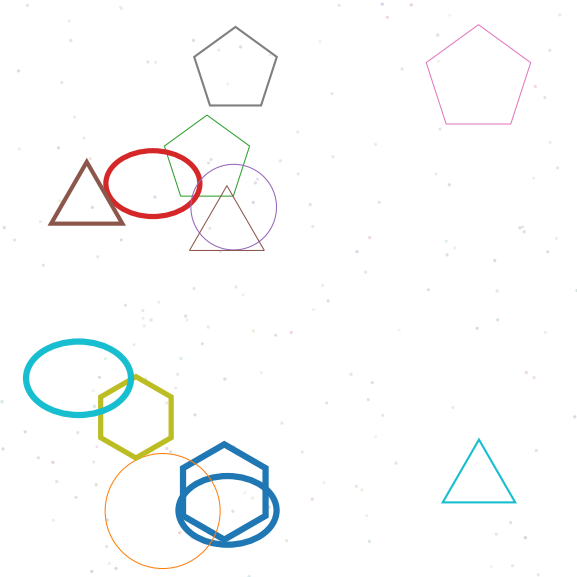[{"shape": "hexagon", "thickness": 3, "radius": 0.41, "center": [0.388, 0.147]}, {"shape": "oval", "thickness": 3, "radius": 0.42, "center": [0.394, 0.115]}, {"shape": "circle", "thickness": 0.5, "radius": 0.5, "center": [0.282, 0.114]}, {"shape": "pentagon", "thickness": 0.5, "radius": 0.39, "center": [0.358, 0.722]}, {"shape": "oval", "thickness": 2.5, "radius": 0.41, "center": [0.265, 0.681]}, {"shape": "circle", "thickness": 0.5, "radius": 0.37, "center": [0.405, 0.64]}, {"shape": "triangle", "thickness": 2, "radius": 0.36, "center": [0.15, 0.647]}, {"shape": "triangle", "thickness": 0.5, "radius": 0.37, "center": [0.393, 0.603]}, {"shape": "pentagon", "thickness": 0.5, "radius": 0.48, "center": [0.828, 0.861]}, {"shape": "pentagon", "thickness": 1, "radius": 0.38, "center": [0.408, 0.877]}, {"shape": "hexagon", "thickness": 2.5, "radius": 0.35, "center": [0.235, 0.277]}, {"shape": "oval", "thickness": 3, "radius": 0.45, "center": [0.136, 0.344]}, {"shape": "triangle", "thickness": 1, "radius": 0.36, "center": [0.829, 0.165]}]